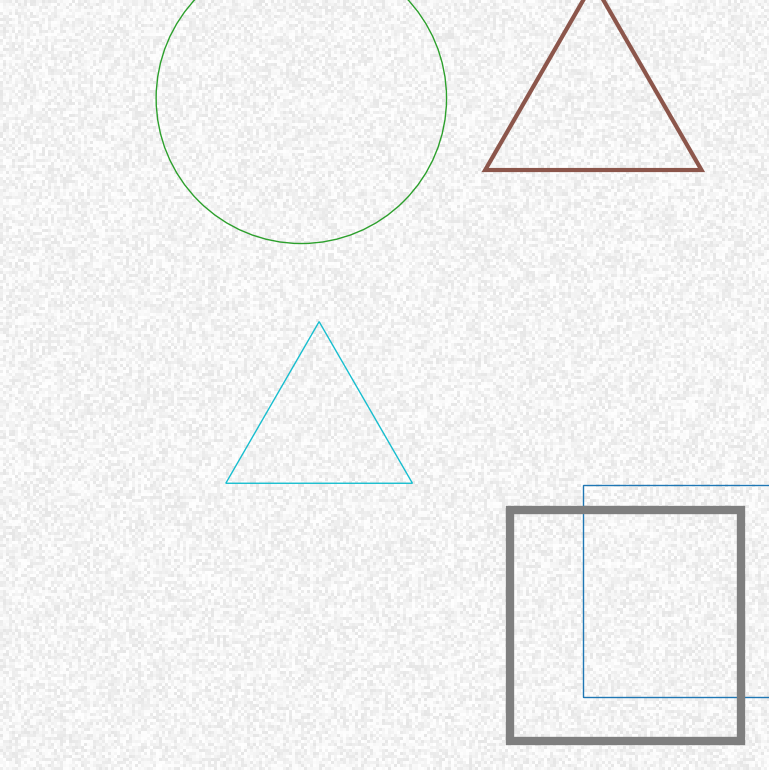[{"shape": "square", "thickness": 0.5, "radius": 0.69, "center": [0.895, 0.233]}, {"shape": "circle", "thickness": 0.5, "radius": 0.94, "center": [0.391, 0.872]}, {"shape": "triangle", "thickness": 1.5, "radius": 0.81, "center": [0.771, 0.86]}, {"shape": "square", "thickness": 3, "radius": 0.75, "center": [0.812, 0.188]}, {"shape": "triangle", "thickness": 0.5, "radius": 0.7, "center": [0.414, 0.442]}]